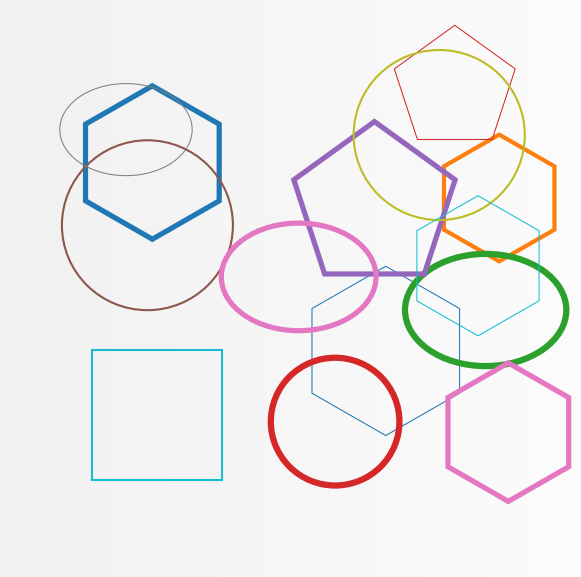[{"shape": "hexagon", "thickness": 0.5, "radius": 0.73, "center": [0.664, 0.392]}, {"shape": "hexagon", "thickness": 2.5, "radius": 0.66, "center": [0.262, 0.718]}, {"shape": "hexagon", "thickness": 2, "radius": 0.55, "center": [0.859, 0.656]}, {"shape": "oval", "thickness": 3, "radius": 0.69, "center": [0.836, 0.462]}, {"shape": "circle", "thickness": 3, "radius": 0.55, "center": [0.577, 0.269]}, {"shape": "pentagon", "thickness": 0.5, "radius": 0.55, "center": [0.782, 0.846]}, {"shape": "pentagon", "thickness": 2.5, "radius": 0.73, "center": [0.644, 0.643]}, {"shape": "circle", "thickness": 1, "radius": 0.74, "center": [0.254, 0.609]}, {"shape": "hexagon", "thickness": 2.5, "radius": 0.6, "center": [0.875, 0.251]}, {"shape": "oval", "thickness": 2.5, "radius": 0.67, "center": [0.514, 0.52]}, {"shape": "oval", "thickness": 0.5, "radius": 0.57, "center": [0.217, 0.775]}, {"shape": "circle", "thickness": 1, "radius": 0.74, "center": [0.756, 0.765]}, {"shape": "square", "thickness": 1, "radius": 0.56, "center": [0.271, 0.28]}, {"shape": "hexagon", "thickness": 0.5, "radius": 0.61, "center": [0.822, 0.539]}]